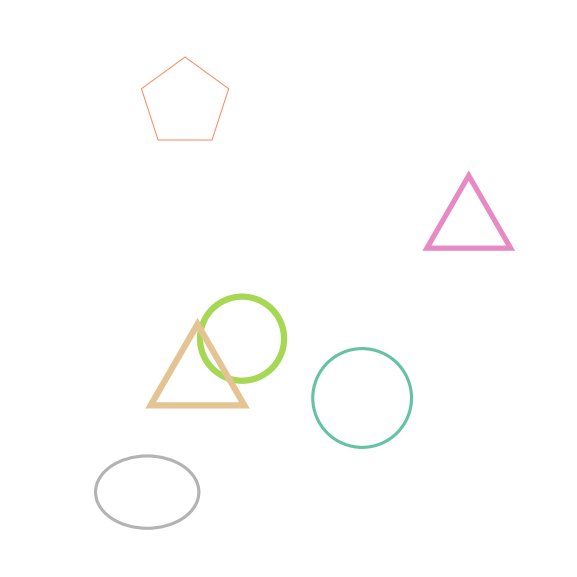[{"shape": "circle", "thickness": 1.5, "radius": 0.43, "center": [0.627, 0.31]}, {"shape": "pentagon", "thickness": 0.5, "radius": 0.4, "center": [0.32, 0.821]}, {"shape": "triangle", "thickness": 2.5, "radius": 0.42, "center": [0.812, 0.611]}, {"shape": "circle", "thickness": 3, "radius": 0.36, "center": [0.419, 0.413]}, {"shape": "triangle", "thickness": 3, "radius": 0.47, "center": [0.342, 0.344]}, {"shape": "oval", "thickness": 1.5, "radius": 0.45, "center": [0.255, 0.147]}]